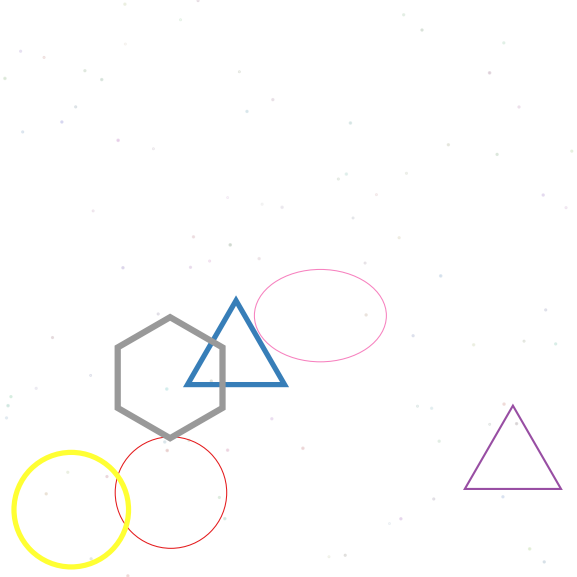[{"shape": "circle", "thickness": 0.5, "radius": 0.48, "center": [0.296, 0.146]}, {"shape": "triangle", "thickness": 2.5, "radius": 0.49, "center": [0.409, 0.382]}, {"shape": "triangle", "thickness": 1, "radius": 0.48, "center": [0.888, 0.201]}, {"shape": "circle", "thickness": 2.5, "radius": 0.5, "center": [0.123, 0.117]}, {"shape": "oval", "thickness": 0.5, "radius": 0.57, "center": [0.555, 0.453]}, {"shape": "hexagon", "thickness": 3, "radius": 0.52, "center": [0.295, 0.345]}]